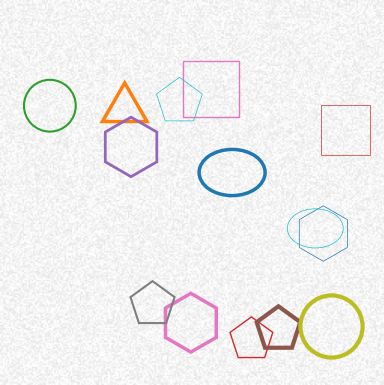[{"shape": "hexagon", "thickness": 0.5, "radius": 0.36, "center": [0.84, 0.393]}, {"shape": "oval", "thickness": 2.5, "radius": 0.43, "center": [0.603, 0.552]}, {"shape": "triangle", "thickness": 2.5, "radius": 0.33, "center": [0.324, 0.718]}, {"shape": "circle", "thickness": 1.5, "radius": 0.34, "center": [0.129, 0.725]}, {"shape": "pentagon", "thickness": 1, "radius": 0.29, "center": [0.653, 0.119]}, {"shape": "square", "thickness": 0.5, "radius": 0.32, "center": [0.898, 0.662]}, {"shape": "hexagon", "thickness": 2, "radius": 0.39, "center": [0.34, 0.618]}, {"shape": "pentagon", "thickness": 3, "radius": 0.3, "center": [0.723, 0.145]}, {"shape": "square", "thickness": 1, "radius": 0.36, "center": [0.547, 0.768]}, {"shape": "hexagon", "thickness": 2.5, "radius": 0.38, "center": [0.496, 0.162]}, {"shape": "pentagon", "thickness": 1.5, "radius": 0.3, "center": [0.396, 0.21]}, {"shape": "circle", "thickness": 3, "radius": 0.4, "center": [0.861, 0.152]}, {"shape": "pentagon", "thickness": 0.5, "radius": 0.31, "center": [0.466, 0.737]}, {"shape": "oval", "thickness": 0.5, "radius": 0.36, "center": [0.819, 0.407]}]